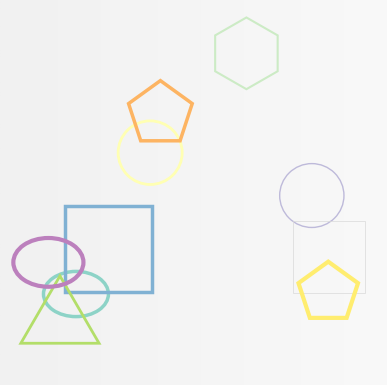[{"shape": "oval", "thickness": 2.5, "radius": 0.42, "center": [0.196, 0.236]}, {"shape": "circle", "thickness": 2, "radius": 0.41, "center": [0.388, 0.603]}, {"shape": "circle", "thickness": 1, "radius": 0.41, "center": [0.805, 0.492]}, {"shape": "square", "thickness": 2.5, "radius": 0.56, "center": [0.28, 0.353]}, {"shape": "pentagon", "thickness": 2.5, "radius": 0.43, "center": [0.414, 0.704]}, {"shape": "triangle", "thickness": 2, "radius": 0.58, "center": [0.155, 0.167]}, {"shape": "square", "thickness": 0.5, "radius": 0.46, "center": [0.849, 0.333]}, {"shape": "oval", "thickness": 3, "radius": 0.45, "center": [0.125, 0.319]}, {"shape": "hexagon", "thickness": 1.5, "radius": 0.47, "center": [0.636, 0.862]}, {"shape": "pentagon", "thickness": 3, "radius": 0.4, "center": [0.847, 0.24]}]